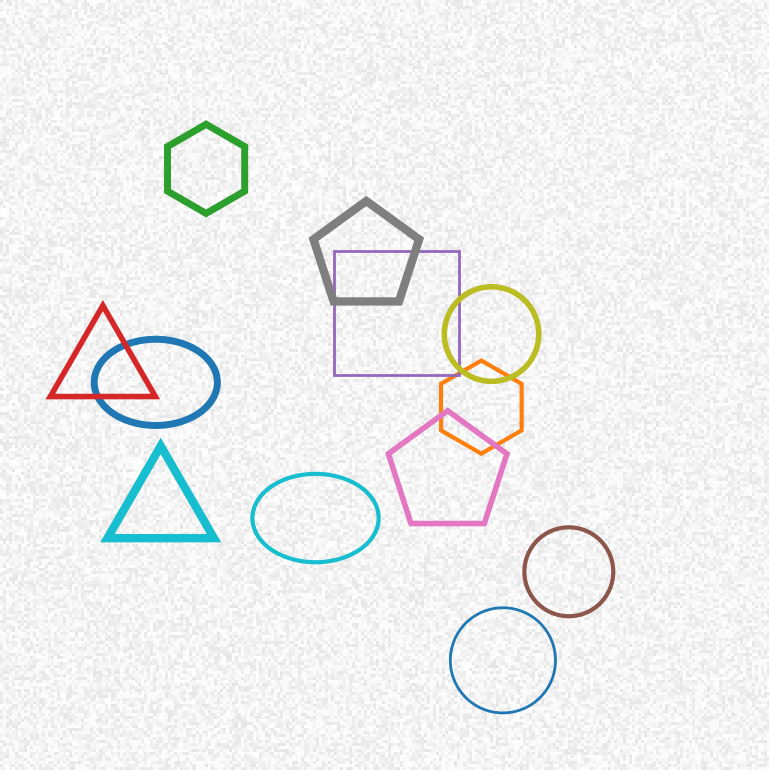[{"shape": "circle", "thickness": 1, "radius": 0.34, "center": [0.653, 0.142]}, {"shape": "oval", "thickness": 2.5, "radius": 0.4, "center": [0.202, 0.503]}, {"shape": "hexagon", "thickness": 1.5, "radius": 0.3, "center": [0.625, 0.471]}, {"shape": "hexagon", "thickness": 2.5, "radius": 0.29, "center": [0.268, 0.781]}, {"shape": "triangle", "thickness": 2, "radius": 0.39, "center": [0.134, 0.524]}, {"shape": "square", "thickness": 1, "radius": 0.4, "center": [0.515, 0.593]}, {"shape": "circle", "thickness": 1.5, "radius": 0.29, "center": [0.739, 0.257]}, {"shape": "pentagon", "thickness": 2, "radius": 0.41, "center": [0.581, 0.386]}, {"shape": "pentagon", "thickness": 3, "radius": 0.36, "center": [0.476, 0.667]}, {"shape": "circle", "thickness": 2, "radius": 0.31, "center": [0.638, 0.566]}, {"shape": "triangle", "thickness": 3, "radius": 0.4, "center": [0.209, 0.341]}, {"shape": "oval", "thickness": 1.5, "radius": 0.41, "center": [0.41, 0.327]}]